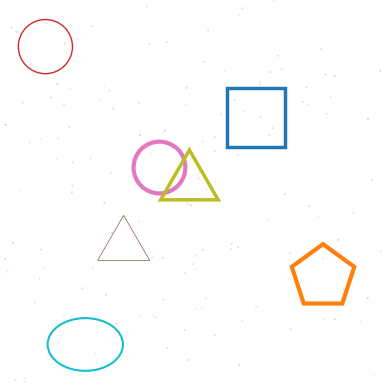[{"shape": "square", "thickness": 2.5, "radius": 0.38, "center": [0.666, 0.695]}, {"shape": "pentagon", "thickness": 3, "radius": 0.43, "center": [0.839, 0.281]}, {"shape": "circle", "thickness": 1, "radius": 0.35, "center": [0.118, 0.879]}, {"shape": "triangle", "thickness": 0.5, "radius": 0.39, "center": [0.321, 0.363]}, {"shape": "circle", "thickness": 3, "radius": 0.34, "center": [0.414, 0.565]}, {"shape": "triangle", "thickness": 2.5, "radius": 0.43, "center": [0.492, 0.524]}, {"shape": "oval", "thickness": 1.5, "radius": 0.49, "center": [0.222, 0.105]}]